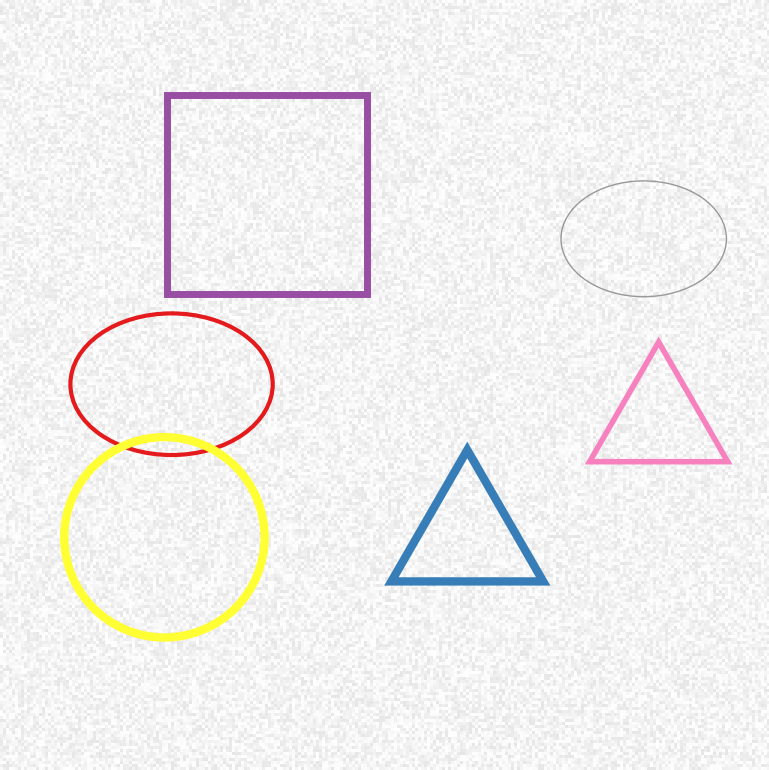[{"shape": "oval", "thickness": 1.5, "radius": 0.66, "center": [0.223, 0.501]}, {"shape": "triangle", "thickness": 3, "radius": 0.57, "center": [0.607, 0.302]}, {"shape": "square", "thickness": 2.5, "radius": 0.65, "center": [0.346, 0.748]}, {"shape": "circle", "thickness": 3, "radius": 0.65, "center": [0.214, 0.302]}, {"shape": "triangle", "thickness": 2, "radius": 0.52, "center": [0.855, 0.452]}, {"shape": "oval", "thickness": 0.5, "radius": 0.54, "center": [0.836, 0.69]}]